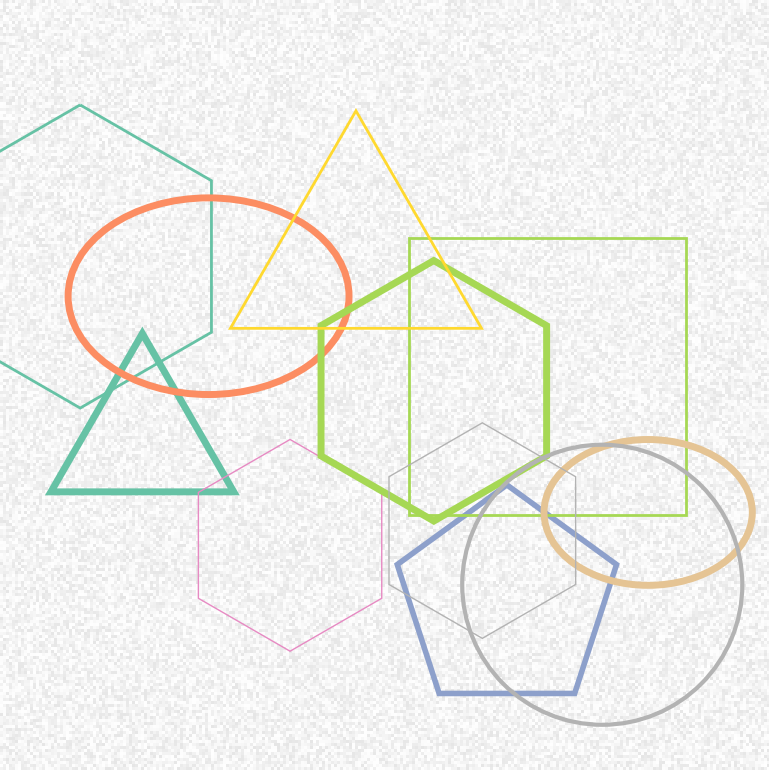[{"shape": "hexagon", "thickness": 1, "radius": 0.98, "center": [0.104, 0.667]}, {"shape": "triangle", "thickness": 2.5, "radius": 0.69, "center": [0.185, 0.43]}, {"shape": "oval", "thickness": 2.5, "radius": 0.91, "center": [0.271, 0.615]}, {"shape": "pentagon", "thickness": 2, "radius": 0.75, "center": [0.658, 0.221]}, {"shape": "hexagon", "thickness": 0.5, "radius": 0.69, "center": [0.377, 0.292]}, {"shape": "hexagon", "thickness": 2.5, "radius": 0.85, "center": [0.563, 0.492]}, {"shape": "square", "thickness": 1, "radius": 0.9, "center": [0.711, 0.511]}, {"shape": "triangle", "thickness": 1, "radius": 0.94, "center": [0.462, 0.668]}, {"shape": "oval", "thickness": 2.5, "radius": 0.68, "center": [0.842, 0.335]}, {"shape": "hexagon", "thickness": 0.5, "radius": 0.7, "center": [0.626, 0.311]}, {"shape": "circle", "thickness": 1.5, "radius": 0.91, "center": [0.782, 0.241]}]